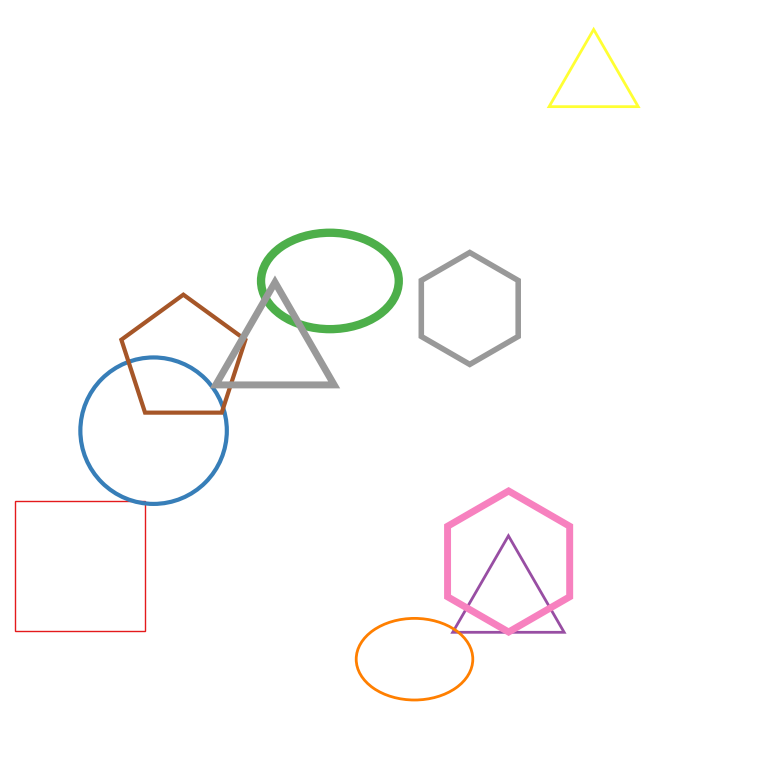[{"shape": "square", "thickness": 0.5, "radius": 0.42, "center": [0.104, 0.265]}, {"shape": "circle", "thickness": 1.5, "radius": 0.48, "center": [0.199, 0.441]}, {"shape": "oval", "thickness": 3, "radius": 0.45, "center": [0.428, 0.635]}, {"shape": "triangle", "thickness": 1, "radius": 0.42, "center": [0.66, 0.221]}, {"shape": "oval", "thickness": 1, "radius": 0.38, "center": [0.538, 0.144]}, {"shape": "triangle", "thickness": 1, "radius": 0.33, "center": [0.771, 0.895]}, {"shape": "pentagon", "thickness": 1.5, "radius": 0.42, "center": [0.238, 0.533]}, {"shape": "hexagon", "thickness": 2.5, "radius": 0.46, "center": [0.661, 0.271]}, {"shape": "hexagon", "thickness": 2, "radius": 0.36, "center": [0.61, 0.599]}, {"shape": "triangle", "thickness": 2.5, "radius": 0.44, "center": [0.357, 0.545]}]